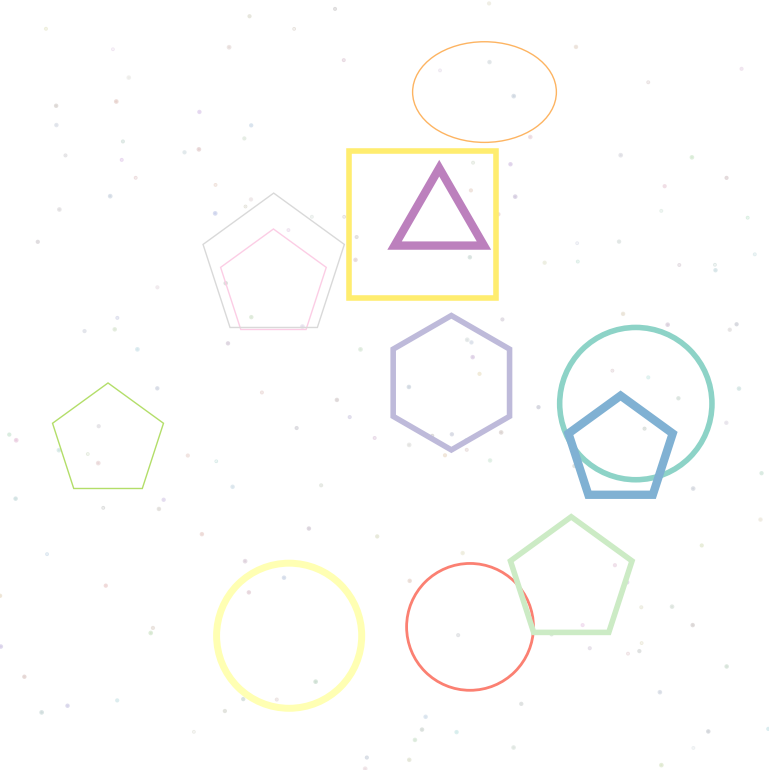[{"shape": "circle", "thickness": 2, "radius": 0.49, "center": [0.826, 0.476]}, {"shape": "circle", "thickness": 2.5, "radius": 0.47, "center": [0.376, 0.174]}, {"shape": "hexagon", "thickness": 2, "radius": 0.44, "center": [0.586, 0.503]}, {"shape": "circle", "thickness": 1, "radius": 0.41, "center": [0.61, 0.186]}, {"shape": "pentagon", "thickness": 3, "radius": 0.36, "center": [0.806, 0.415]}, {"shape": "oval", "thickness": 0.5, "radius": 0.47, "center": [0.629, 0.88]}, {"shape": "pentagon", "thickness": 0.5, "radius": 0.38, "center": [0.14, 0.427]}, {"shape": "pentagon", "thickness": 0.5, "radius": 0.36, "center": [0.355, 0.63]}, {"shape": "pentagon", "thickness": 0.5, "radius": 0.48, "center": [0.355, 0.653]}, {"shape": "triangle", "thickness": 3, "radius": 0.34, "center": [0.57, 0.715]}, {"shape": "pentagon", "thickness": 2, "radius": 0.41, "center": [0.742, 0.246]}, {"shape": "square", "thickness": 2, "radius": 0.48, "center": [0.549, 0.709]}]